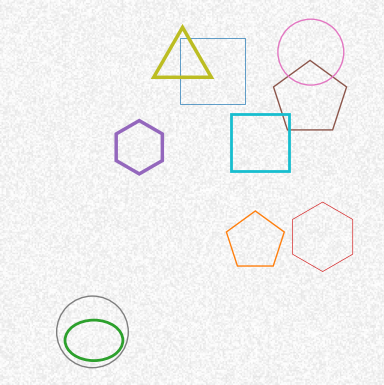[{"shape": "square", "thickness": 0.5, "radius": 0.43, "center": [0.552, 0.816]}, {"shape": "pentagon", "thickness": 1, "radius": 0.4, "center": [0.663, 0.373]}, {"shape": "oval", "thickness": 2, "radius": 0.38, "center": [0.244, 0.116]}, {"shape": "hexagon", "thickness": 0.5, "radius": 0.45, "center": [0.838, 0.385]}, {"shape": "hexagon", "thickness": 2.5, "radius": 0.35, "center": [0.362, 0.618]}, {"shape": "pentagon", "thickness": 1, "radius": 0.5, "center": [0.805, 0.743]}, {"shape": "circle", "thickness": 1, "radius": 0.43, "center": [0.807, 0.865]}, {"shape": "circle", "thickness": 1, "radius": 0.47, "center": [0.24, 0.138]}, {"shape": "triangle", "thickness": 2.5, "radius": 0.43, "center": [0.474, 0.842]}, {"shape": "square", "thickness": 2, "radius": 0.37, "center": [0.675, 0.63]}]